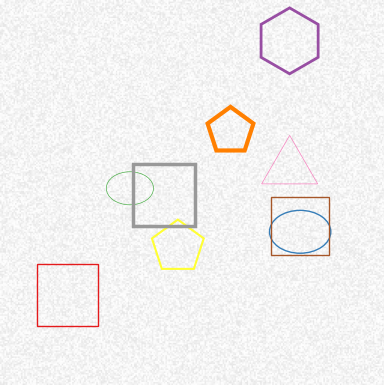[{"shape": "square", "thickness": 1, "radius": 0.4, "center": [0.175, 0.233]}, {"shape": "oval", "thickness": 1, "radius": 0.4, "center": [0.78, 0.398]}, {"shape": "oval", "thickness": 0.5, "radius": 0.31, "center": [0.337, 0.511]}, {"shape": "hexagon", "thickness": 2, "radius": 0.43, "center": [0.752, 0.894]}, {"shape": "pentagon", "thickness": 3, "radius": 0.31, "center": [0.599, 0.66]}, {"shape": "pentagon", "thickness": 1.5, "radius": 0.35, "center": [0.462, 0.359]}, {"shape": "square", "thickness": 1, "radius": 0.38, "center": [0.78, 0.412]}, {"shape": "triangle", "thickness": 0.5, "radius": 0.42, "center": [0.752, 0.564]}, {"shape": "square", "thickness": 2.5, "radius": 0.4, "center": [0.426, 0.493]}]